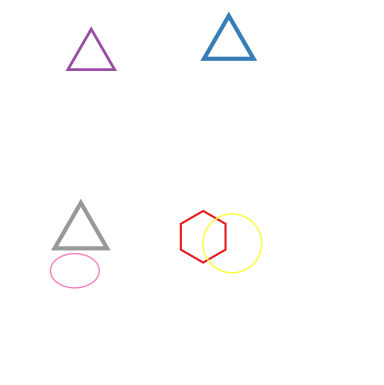[{"shape": "hexagon", "thickness": 1.5, "radius": 0.34, "center": [0.528, 0.385]}, {"shape": "triangle", "thickness": 3, "radius": 0.37, "center": [0.594, 0.885]}, {"shape": "triangle", "thickness": 2, "radius": 0.35, "center": [0.237, 0.854]}, {"shape": "circle", "thickness": 1, "radius": 0.38, "center": [0.603, 0.368]}, {"shape": "oval", "thickness": 1, "radius": 0.32, "center": [0.194, 0.297]}, {"shape": "triangle", "thickness": 3, "radius": 0.39, "center": [0.21, 0.394]}]